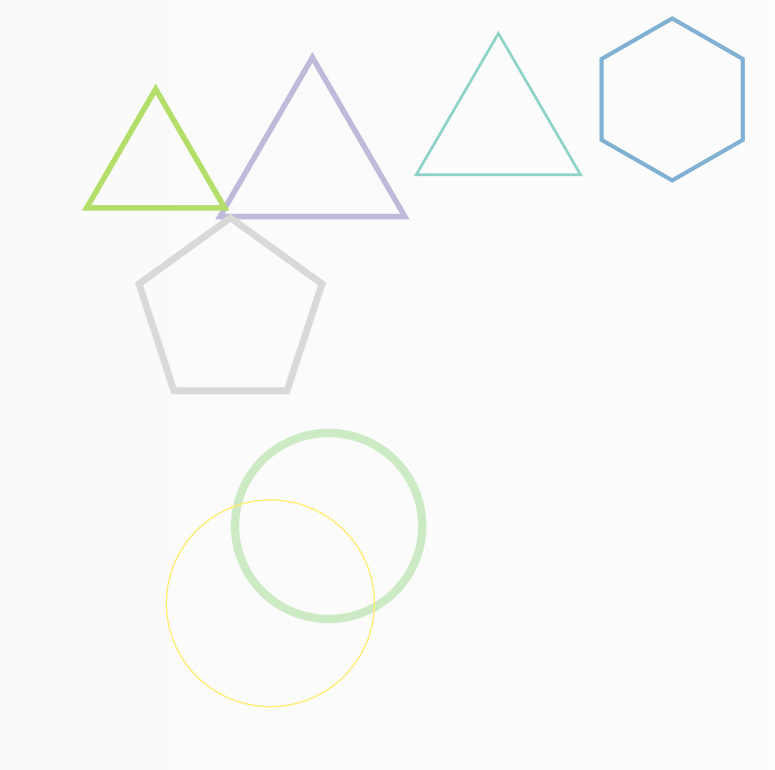[{"shape": "triangle", "thickness": 1, "radius": 0.61, "center": [0.643, 0.834]}, {"shape": "triangle", "thickness": 2, "radius": 0.69, "center": [0.403, 0.788]}, {"shape": "hexagon", "thickness": 1.5, "radius": 0.53, "center": [0.867, 0.871]}, {"shape": "triangle", "thickness": 2, "radius": 0.51, "center": [0.201, 0.781]}, {"shape": "pentagon", "thickness": 2.5, "radius": 0.62, "center": [0.297, 0.593]}, {"shape": "circle", "thickness": 3, "radius": 0.6, "center": [0.424, 0.317]}, {"shape": "circle", "thickness": 0.5, "radius": 0.67, "center": [0.349, 0.216]}]